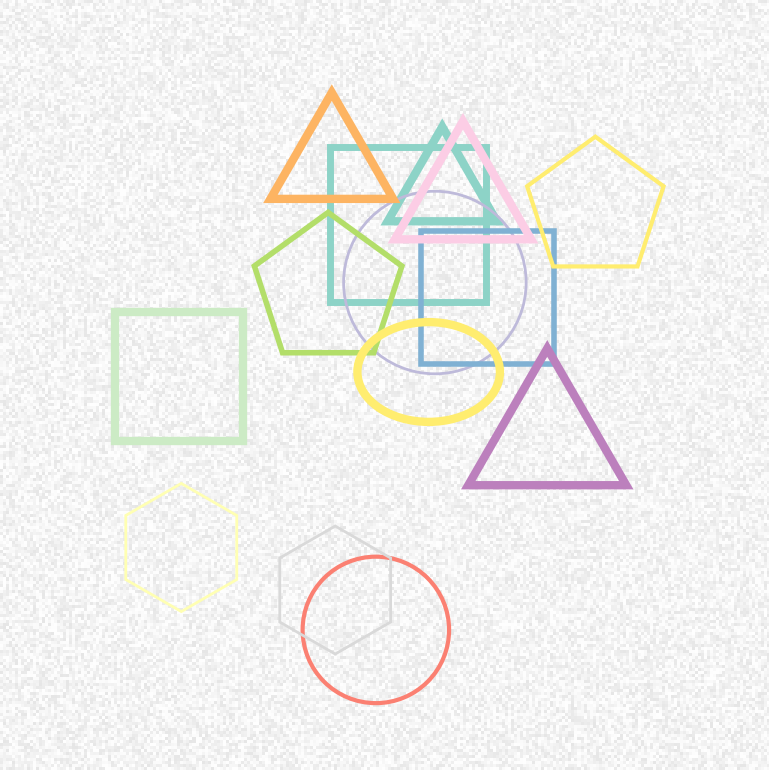[{"shape": "square", "thickness": 2.5, "radius": 0.5, "center": [0.53, 0.709]}, {"shape": "triangle", "thickness": 3, "radius": 0.41, "center": [0.574, 0.754]}, {"shape": "hexagon", "thickness": 1, "radius": 0.42, "center": [0.235, 0.289]}, {"shape": "circle", "thickness": 1, "radius": 0.59, "center": [0.565, 0.633]}, {"shape": "circle", "thickness": 1.5, "radius": 0.48, "center": [0.488, 0.182]}, {"shape": "square", "thickness": 2, "radius": 0.43, "center": [0.633, 0.614]}, {"shape": "triangle", "thickness": 3, "radius": 0.46, "center": [0.431, 0.788]}, {"shape": "pentagon", "thickness": 2, "radius": 0.5, "center": [0.426, 0.623]}, {"shape": "triangle", "thickness": 3, "radius": 0.51, "center": [0.601, 0.74]}, {"shape": "hexagon", "thickness": 1, "radius": 0.42, "center": [0.435, 0.234]}, {"shape": "triangle", "thickness": 3, "radius": 0.59, "center": [0.711, 0.429]}, {"shape": "square", "thickness": 3, "radius": 0.42, "center": [0.232, 0.511]}, {"shape": "pentagon", "thickness": 1.5, "radius": 0.47, "center": [0.773, 0.729]}, {"shape": "oval", "thickness": 3, "radius": 0.46, "center": [0.557, 0.517]}]